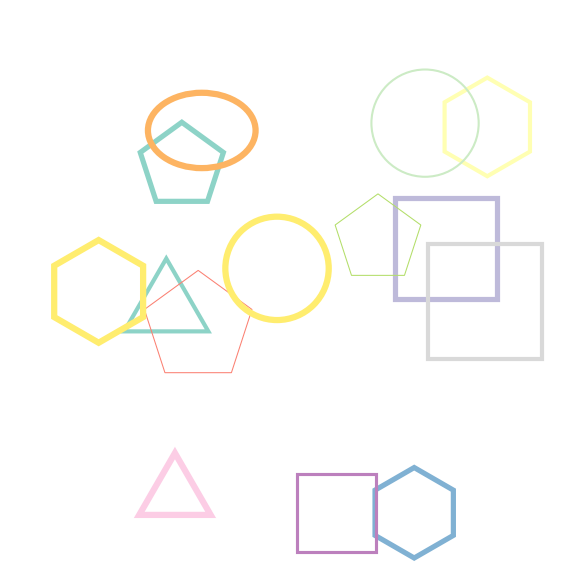[{"shape": "pentagon", "thickness": 2.5, "radius": 0.38, "center": [0.315, 0.712]}, {"shape": "triangle", "thickness": 2, "radius": 0.42, "center": [0.288, 0.467]}, {"shape": "hexagon", "thickness": 2, "radius": 0.43, "center": [0.844, 0.779]}, {"shape": "square", "thickness": 2.5, "radius": 0.44, "center": [0.772, 0.569]}, {"shape": "pentagon", "thickness": 0.5, "radius": 0.49, "center": [0.343, 0.433]}, {"shape": "hexagon", "thickness": 2.5, "radius": 0.39, "center": [0.717, 0.111]}, {"shape": "oval", "thickness": 3, "radius": 0.47, "center": [0.349, 0.773]}, {"shape": "pentagon", "thickness": 0.5, "radius": 0.39, "center": [0.655, 0.585]}, {"shape": "triangle", "thickness": 3, "radius": 0.36, "center": [0.303, 0.143]}, {"shape": "square", "thickness": 2, "radius": 0.5, "center": [0.84, 0.477]}, {"shape": "square", "thickness": 1.5, "radius": 0.34, "center": [0.582, 0.111]}, {"shape": "circle", "thickness": 1, "radius": 0.46, "center": [0.736, 0.786]}, {"shape": "hexagon", "thickness": 3, "radius": 0.44, "center": [0.171, 0.495]}, {"shape": "circle", "thickness": 3, "radius": 0.45, "center": [0.48, 0.534]}]